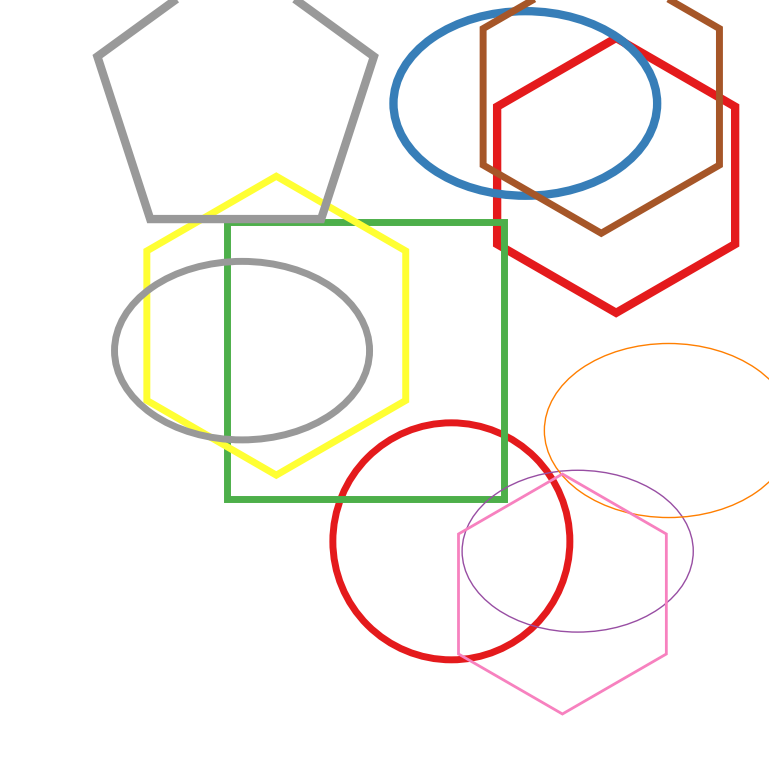[{"shape": "hexagon", "thickness": 3, "radius": 0.89, "center": [0.8, 0.772]}, {"shape": "circle", "thickness": 2.5, "radius": 0.77, "center": [0.586, 0.297]}, {"shape": "oval", "thickness": 3, "radius": 0.86, "center": [0.682, 0.866]}, {"shape": "square", "thickness": 2.5, "radius": 0.9, "center": [0.475, 0.532]}, {"shape": "oval", "thickness": 0.5, "radius": 0.75, "center": [0.75, 0.284]}, {"shape": "oval", "thickness": 0.5, "radius": 0.81, "center": [0.868, 0.441]}, {"shape": "hexagon", "thickness": 2.5, "radius": 0.97, "center": [0.359, 0.577]}, {"shape": "hexagon", "thickness": 2.5, "radius": 0.89, "center": [0.781, 0.874]}, {"shape": "hexagon", "thickness": 1, "radius": 0.78, "center": [0.73, 0.229]}, {"shape": "pentagon", "thickness": 3, "radius": 0.94, "center": [0.306, 0.868]}, {"shape": "oval", "thickness": 2.5, "radius": 0.83, "center": [0.314, 0.545]}]